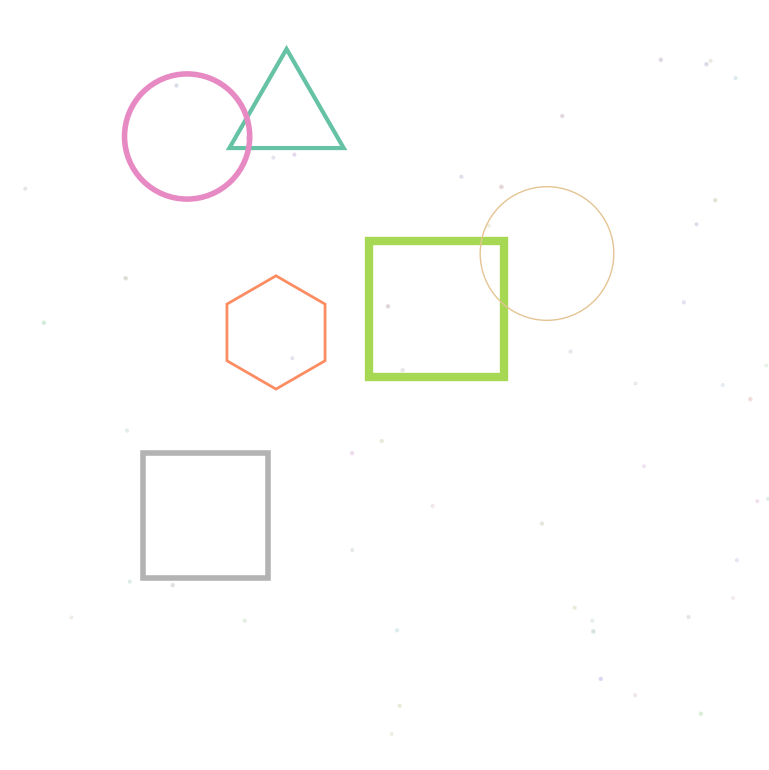[{"shape": "triangle", "thickness": 1.5, "radius": 0.43, "center": [0.372, 0.851]}, {"shape": "hexagon", "thickness": 1, "radius": 0.37, "center": [0.358, 0.568]}, {"shape": "circle", "thickness": 2, "radius": 0.41, "center": [0.243, 0.823]}, {"shape": "square", "thickness": 3, "radius": 0.44, "center": [0.567, 0.599]}, {"shape": "circle", "thickness": 0.5, "radius": 0.43, "center": [0.71, 0.671]}, {"shape": "square", "thickness": 2, "radius": 0.4, "center": [0.267, 0.331]}]